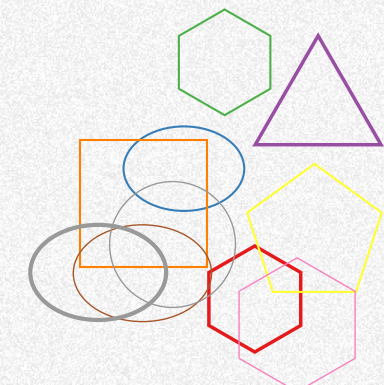[{"shape": "hexagon", "thickness": 2.5, "radius": 0.69, "center": [0.662, 0.223]}, {"shape": "oval", "thickness": 1.5, "radius": 0.78, "center": [0.478, 0.562]}, {"shape": "hexagon", "thickness": 1.5, "radius": 0.69, "center": [0.583, 0.838]}, {"shape": "triangle", "thickness": 2.5, "radius": 0.94, "center": [0.826, 0.718]}, {"shape": "square", "thickness": 1.5, "radius": 0.82, "center": [0.373, 0.471]}, {"shape": "pentagon", "thickness": 1.5, "radius": 0.92, "center": [0.817, 0.391]}, {"shape": "oval", "thickness": 1, "radius": 0.9, "center": [0.37, 0.29]}, {"shape": "hexagon", "thickness": 1, "radius": 0.87, "center": [0.772, 0.156]}, {"shape": "oval", "thickness": 3, "radius": 0.88, "center": [0.255, 0.292]}, {"shape": "circle", "thickness": 1, "radius": 0.82, "center": [0.448, 0.365]}]